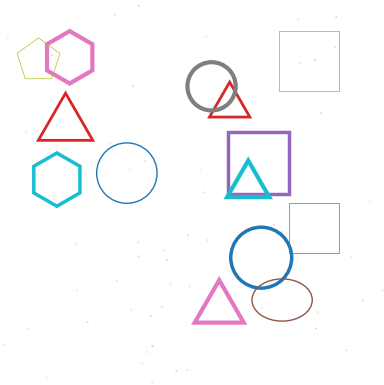[{"shape": "circle", "thickness": 2.5, "radius": 0.4, "center": [0.678, 0.331]}, {"shape": "circle", "thickness": 1, "radius": 0.39, "center": [0.33, 0.55]}, {"shape": "square", "thickness": 0.5, "radius": 0.39, "center": [0.802, 0.842]}, {"shape": "square", "thickness": 0.5, "radius": 0.33, "center": [0.816, 0.408]}, {"shape": "triangle", "thickness": 2, "radius": 0.3, "center": [0.597, 0.726]}, {"shape": "triangle", "thickness": 2, "radius": 0.41, "center": [0.17, 0.676]}, {"shape": "square", "thickness": 2.5, "radius": 0.4, "center": [0.672, 0.576]}, {"shape": "oval", "thickness": 1, "radius": 0.39, "center": [0.733, 0.221]}, {"shape": "triangle", "thickness": 3, "radius": 0.37, "center": [0.569, 0.199]}, {"shape": "hexagon", "thickness": 3, "radius": 0.34, "center": [0.181, 0.851]}, {"shape": "circle", "thickness": 3, "radius": 0.31, "center": [0.55, 0.776]}, {"shape": "pentagon", "thickness": 0.5, "radius": 0.29, "center": [0.1, 0.843]}, {"shape": "triangle", "thickness": 3, "radius": 0.32, "center": [0.645, 0.52]}, {"shape": "hexagon", "thickness": 2.5, "radius": 0.35, "center": [0.148, 0.533]}]